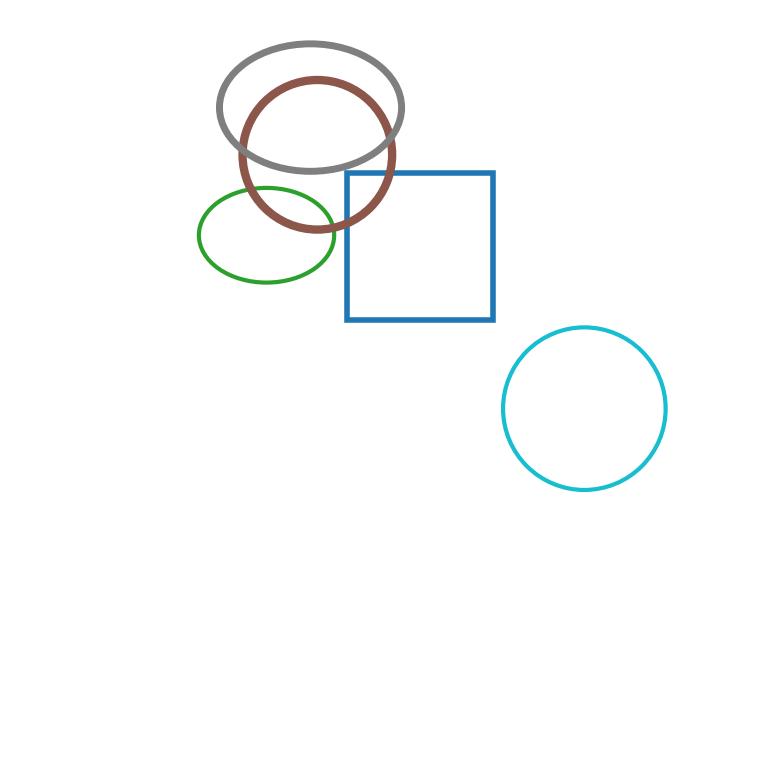[{"shape": "square", "thickness": 2, "radius": 0.48, "center": [0.545, 0.68]}, {"shape": "oval", "thickness": 1.5, "radius": 0.44, "center": [0.346, 0.694]}, {"shape": "circle", "thickness": 3, "radius": 0.49, "center": [0.412, 0.799]}, {"shape": "oval", "thickness": 2.5, "radius": 0.59, "center": [0.403, 0.86]}, {"shape": "circle", "thickness": 1.5, "radius": 0.53, "center": [0.759, 0.469]}]